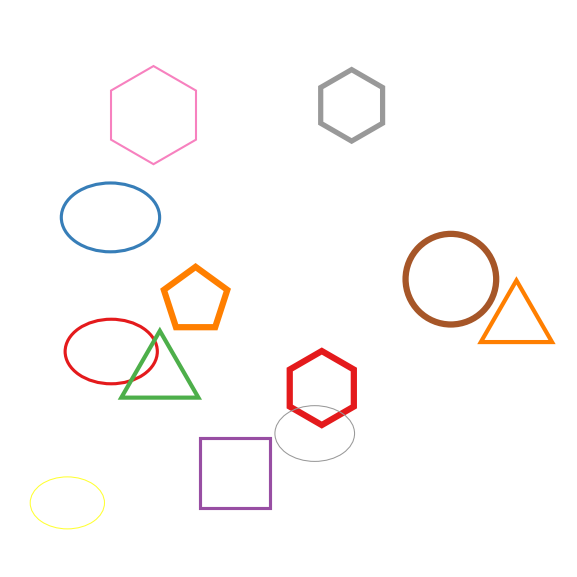[{"shape": "oval", "thickness": 1.5, "radius": 0.4, "center": [0.193, 0.39]}, {"shape": "hexagon", "thickness": 3, "radius": 0.32, "center": [0.557, 0.327]}, {"shape": "oval", "thickness": 1.5, "radius": 0.43, "center": [0.191, 0.623]}, {"shape": "triangle", "thickness": 2, "radius": 0.39, "center": [0.277, 0.349]}, {"shape": "square", "thickness": 1.5, "radius": 0.3, "center": [0.407, 0.18]}, {"shape": "pentagon", "thickness": 3, "radius": 0.29, "center": [0.339, 0.479]}, {"shape": "triangle", "thickness": 2, "radius": 0.36, "center": [0.894, 0.442]}, {"shape": "oval", "thickness": 0.5, "radius": 0.32, "center": [0.117, 0.128]}, {"shape": "circle", "thickness": 3, "radius": 0.39, "center": [0.781, 0.516]}, {"shape": "hexagon", "thickness": 1, "radius": 0.42, "center": [0.266, 0.8]}, {"shape": "hexagon", "thickness": 2.5, "radius": 0.31, "center": [0.609, 0.817]}, {"shape": "oval", "thickness": 0.5, "radius": 0.34, "center": [0.545, 0.248]}]